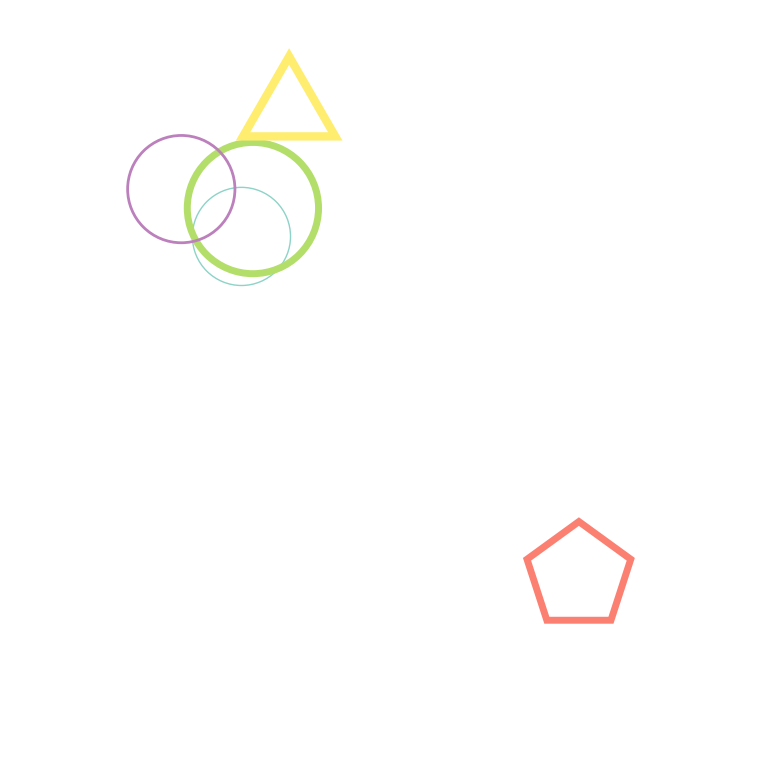[{"shape": "circle", "thickness": 0.5, "radius": 0.32, "center": [0.314, 0.693]}, {"shape": "pentagon", "thickness": 2.5, "radius": 0.35, "center": [0.752, 0.252]}, {"shape": "circle", "thickness": 2.5, "radius": 0.43, "center": [0.328, 0.73]}, {"shape": "circle", "thickness": 1, "radius": 0.35, "center": [0.235, 0.754]}, {"shape": "triangle", "thickness": 3, "radius": 0.35, "center": [0.375, 0.857]}]